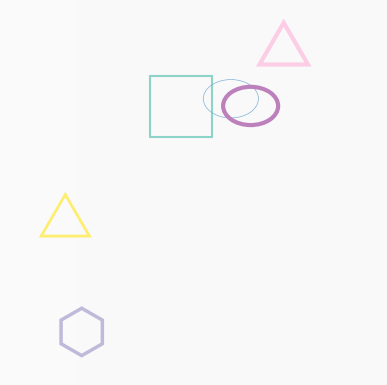[{"shape": "square", "thickness": 1.5, "radius": 0.4, "center": [0.468, 0.724]}, {"shape": "hexagon", "thickness": 2.5, "radius": 0.31, "center": [0.211, 0.138]}, {"shape": "oval", "thickness": 0.5, "radius": 0.36, "center": [0.596, 0.744]}, {"shape": "triangle", "thickness": 3, "radius": 0.36, "center": [0.732, 0.869]}, {"shape": "oval", "thickness": 3, "radius": 0.35, "center": [0.647, 0.725]}, {"shape": "triangle", "thickness": 2, "radius": 0.36, "center": [0.169, 0.423]}]